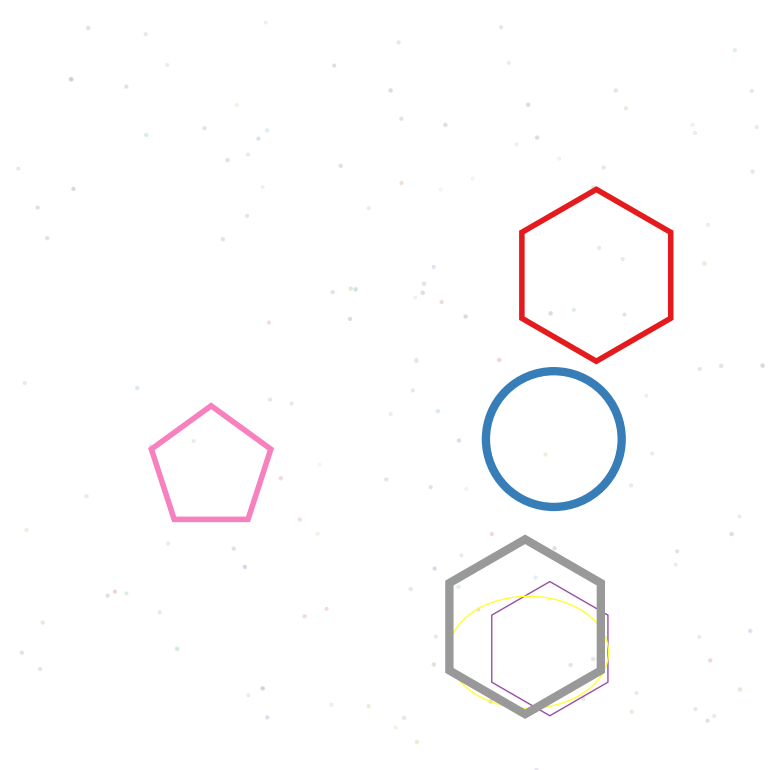[{"shape": "hexagon", "thickness": 2, "radius": 0.56, "center": [0.774, 0.642]}, {"shape": "circle", "thickness": 3, "radius": 0.44, "center": [0.719, 0.43]}, {"shape": "hexagon", "thickness": 0.5, "radius": 0.44, "center": [0.714, 0.158]}, {"shape": "oval", "thickness": 0.5, "radius": 0.52, "center": [0.686, 0.153]}, {"shape": "pentagon", "thickness": 2, "radius": 0.41, "center": [0.274, 0.391]}, {"shape": "hexagon", "thickness": 3, "radius": 0.57, "center": [0.682, 0.186]}]